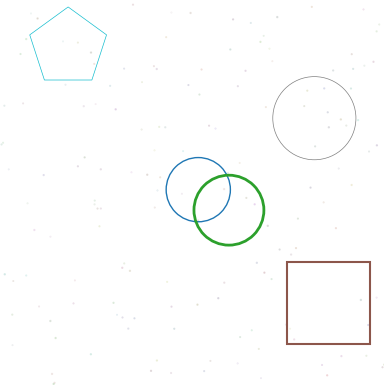[{"shape": "circle", "thickness": 1, "radius": 0.42, "center": [0.515, 0.507]}, {"shape": "circle", "thickness": 2, "radius": 0.45, "center": [0.595, 0.454]}, {"shape": "square", "thickness": 1.5, "radius": 0.54, "center": [0.853, 0.213]}, {"shape": "circle", "thickness": 0.5, "radius": 0.54, "center": [0.817, 0.693]}, {"shape": "pentagon", "thickness": 0.5, "radius": 0.52, "center": [0.177, 0.877]}]